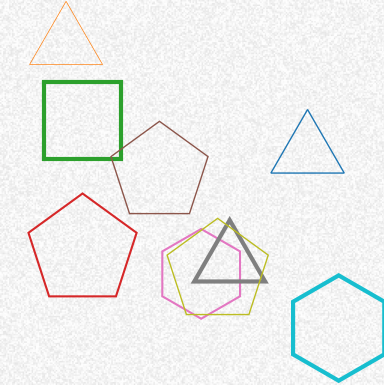[{"shape": "triangle", "thickness": 1, "radius": 0.55, "center": [0.799, 0.605]}, {"shape": "triangle", "thickness": 0.5, "radius": 0.55, "center": [0.172, 0.887]}, {"shape": "square", "thickness": 3, "radius": 0.5, "center": [0.214, 0.687]}, {"shape": "pentagon", "thickness": 1.5, "radius": 0.74, "center": [0.214, 0.35]}, {"shape": "pentagon", "thickness": 1, "radius": 0.66, "center": [0.414, 0.552]}, {"shape": "hexagon", "thickness": 1.5, "radius": 0.58, "center": [0.523, 0.289]}, {"shape": "triangle", "thickness": 3, "radius": 0.53, "center": [0.597, 0.322]}, {"shape": "pentagon", "thickness": 1, "radius": 0.69, "center": [0.565, 0.295]}, {"shape": "hexagon", "thickness": 3, "radius": 0.68, "center": [0.88, 0.148]}]